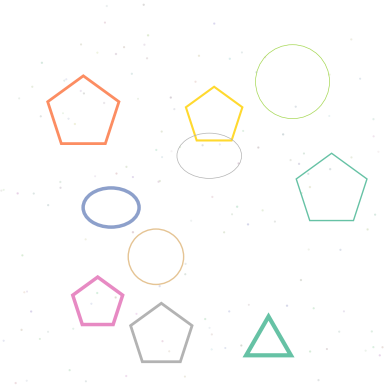[{"shape": "triangle", "thickness": 3, "radius": 0.34, "center": [0.697, 0.111]}, {"shape": "pentagon", "thickness": 1, "radius": 0.48, "center": [0.861, 0.505]}, {"shape": "pentagon", "thickness": 2, "radius": 0.49, "center": [0.216, 0.706]}, {"shape": "oval", "thickness": 2.5, "radius": 0.36, "center": [0.289, 0.461]}, {"shape": "pentagon", "thickness": 2.5, "radius": 0.34, "center": [0.254, 0.212]}, {"shape": "circle", "thickness": 0.5, "radius": 0.48, "center": [0.76, 0.788]}, {"shape": "pentagon", "thickness": 1.5, "radius": 0.39, "center": [0.556, 0.698]}, {"shape": "circle", "thickness": 1, "radius": 0.36, "center": [0.405, 0.333]}, {"shape": "pentagon", "thickness": 2, "radius": 0.42, "center": [0.419, 0.128]}, {"shape": "oval", "thickness": 0.5, "radius": 0.42, "center": [0.544, 0.595]}]